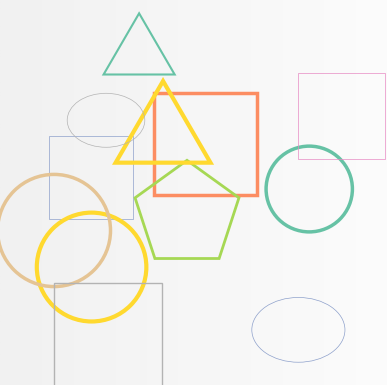[{"shape": "triangle", "thickness": 1.5, "radius": 0.53, "center": [0.359, 0.859]}, {"shape": "circle", "thickness": 2.5, "radius": 0.56, "center": [0.798, 0.509]}, {"shape": "square", "thickness": 2.5, "radius": 0.66, "center": [0.53, 0.625]}, {"shape": "square", "thickness": 0.5, "radius": 0.54, "center": [0.236, 0.539]}, {"shape": "oval", "thickness": 0.5, "radius": 0.6, "center": [0.77, 0.143]}, {"shape": "square", "thickness": 0.5, "radius": 0.56, "center": [0.881, 0.699]}, {"shape": "pentagon", "thickness": 2, "radius": 0.7, "center": [0.483, 0.443]}, {"shape": "triangle", "thickness": 3, "radius": 0.71, "center": [0.421, 0.648]}, {"shape": "circle", "thickness": 3, "radius": 0.71, "center": [0.236, 0.306]}, {"shape": "circle", "thickness": 2.5, "radius": 0.73, "center": [0.14, 0.401]}, {"shape": "oval", "thickness": 0.5, "radius": 0.5, "center": [0.274, 0.688]}, {"shape": "square", "thickness": 1, "radius": 0.7, "center": [0.279, 0.126]}]